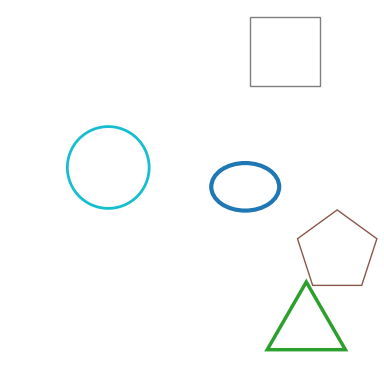[{"shape": "oval", "thickness": 3, "radius": 0.44, "center": [0.637, 0.515]}, {"shape": "triangle", "thickness": 2.5, "radius": 0.59, "center": [0.796, 0.15]}, {"shape": "pentagon", "thickness": 1, "radius": 0.54, "center": [0.876, 0.346]}, {"shape": "square", "thickness": 1, "radius": 0.45, "center": [0.741, 0.866]}, {"shape": "circle", "thickness": 2, "radius": 0.53, "center": [0.281, 0.565]}]